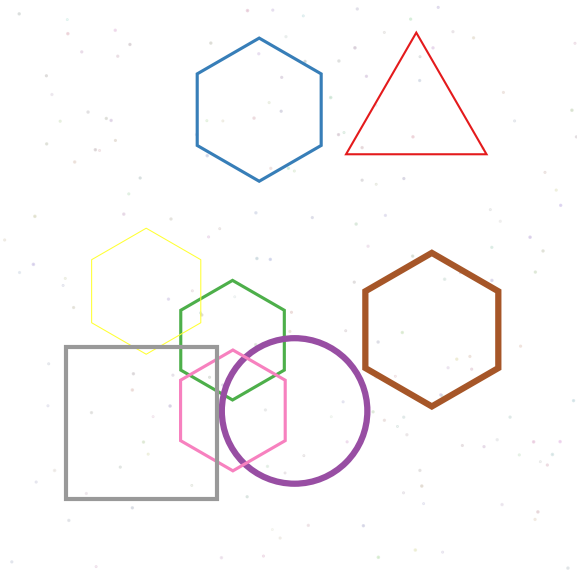[{"shape": "triangle", "thickness": 1, "radius": 0.7, "center": [0.721, 0.802]}, {"shape": "hexagon", "thickness": 1.5, "radius": 0.62, "center": [0.449, 0.809]}, {"shape": "hexagon", "thickness": 1.5, "radius": 0.52, "center": [0.403, 0.41]}, {"shape": "circle", "thickness": 3, "radius": 0.63, "center": [0.51, 0.288]}, {"shape": "hexagon", "thickness": 0.5, "radius": 0.55, "center": [0.253, 0.495]}, {"shape": "hexagon", "thickness": 3, "radius": 0.66, "center": [0.748, 0.428]}, {"shape": "hexagon", "thickness": 1.5, "radius": 0.52, "center": [0.403, 0.288]}, {"shape": "square", "thickness": 2, "radius": 0.66, "center": [0.245, 0.267]}]